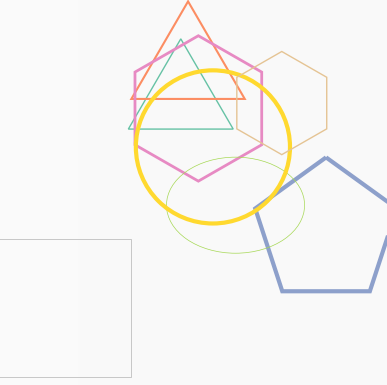[{"shape": "triangle", "thickness": 1, "radius": 0.78, "center": [0.467, 0.743]}, {"shape": "triangle", "thickness": 1.5, "radius": 0.84, "center": [0.485, 0.827]}, {"shape": "pentagon", "thickness": 3, "radius": 0.96, "center": [0.841, 0.399]}, {"shape": "hexagon", "thickness": 2, "radius": 0.94, "center": [0.512, 0.718]}, {"shape": "oval", "thickness": 0.5, "radius": 0.89, "center": [0.608, 0.467]}, {"shape": "circle", "thickness": 3, "radius": 0.99, "center": [0.549, 0.618]}, {"shape": "hexagon", "thickness": 1, "radius": 0.67, "center": [0.727, 0.732]}, {"shape": "square", "thickness": 0.5, "radius": 0.9, "center": [0.158, 0.2]}]